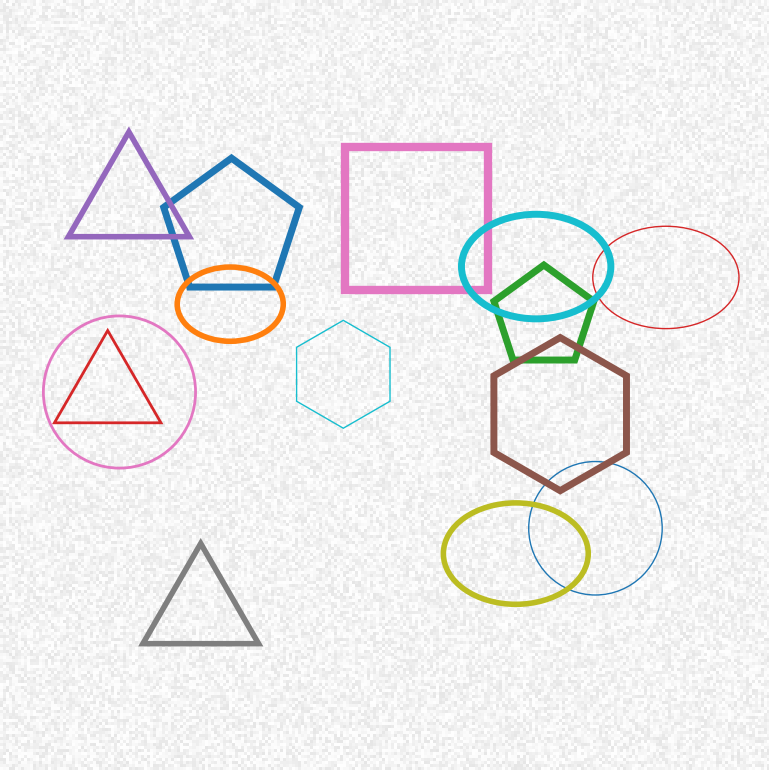[{"shape": "circle", "thickness": 0.5, "radius": 0.43, "center": [0.773, 0.314]}, {"shape": "pentagon", "thickness": 2.5, "radius": 0.46, "center": [0.301, 0.702]}, {"shape": "oval", "thickness": 2, "radius": 0.34, "center": [0.299, 0.605]}, {"shape": "pentagon", "thickness": 2.5, "radius": 0.34, "center": [0.706, 0.588]}, {"shape": "oval", "thickness": 0.5, "radius": 0.47, "center": [0.865, 0.64]}, {"shape": "triangle", "thickness": 1, "radius": 0.4, "center": [0.14, 0.491]}, {"shape": "triangle", "thickness": 2, "radius": 0.45, "center": [0.167, 0.738]}, {"shape": "hexagon", "thickness": 2.5, "radius": 0.5, "center": [0.728, 0.462]}, {"shape": "circle", "thickness": 1, "radius": 0.49, "center": [0.155, 0.491]}, {"shape": "square", "thickness": 3, "radius": 0.46, "center": [0.541, 0.716]}, {"shape": "triangle", "thickness": 2, "radius": 0.43, "center": [0.261, 0.207]}, {"shape": "oval", "thickness": 2, "radius": 0.47, "center": [0.67, 0.281]}, {"shape": "hexagon", "thickness": 0.5, "radius": 0.35, "center": [0.446, 0.514]}, {"shape": "oval", "thickness": 2.5, "radius": 0.49, "center": [0.696, 0.654]}]